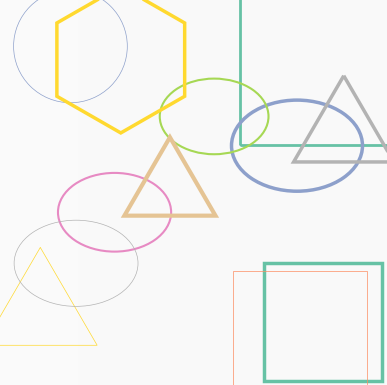[{"shape": "square", "thickness": 2, "radius": 1.0, "center": [0.817, 0.822]}, {"shape": "square", "thickness": 2.5, "radius": 0.76, "center": [0.833, 0.163]}, {"shape": "square", "thickness": 0.5, "radius": 0.87, "center": [0.774, 0.122]}, {"shape": "circle", "thickness": 0.5, "radius": 0.73, "center": [0.182, 0.88]}, {"shape": "oval", "thickness": 2.5, "radius": 0.85, "center": [0.766, 0.622]}, {"shape": "oval", "thickness": 1.5, "radius": 0.73, "center": [0.296, 0.449]}, {"shape": "oval", "thickness": 1.5, "radius": 0.7, "center": [0.553, 0.698]}, {"shape": "triangle", "thickness": 0.5, "radius": 0.85, "center": [0.104, 0.188]}, {"shape": "hexagon", "thickness": 2.5, "radius": 0.95, "center": [0.312, 0.845]}, {"shape": "triangle", "thickness": 3, "radius": 0.68, "center": [0.439, 0.508]}, {"shape": "triangle", "thickness": 2.5, "radius": 0.75, "center": [0.887, 0.654]}, {"shape": "oval", "thickness": 0.5, "radius": 0.8, "center": [0.196, 0.316]}]